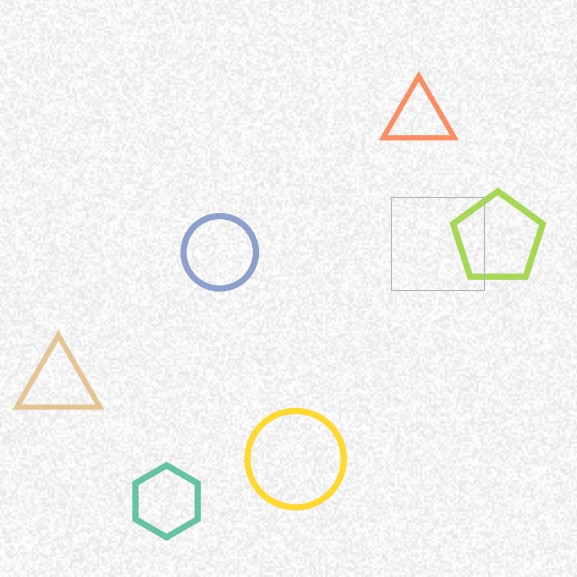[{"shape": "hexagon", "thickness": 3, "radius": 0.31, "center": [0.288, 0.131]}, {"shape": "triangle", "thickness": 2.5, "radius": 0.36, "center": [0.725, 0.796]}, {"shape": "circle", "thickness": 3, "radius": 0.31, "center": [0.381, 0.562]}, {"shape": "pentagon", "thickness": 3, "radius": 0.41, "center": [0.862, 0.586]}, {"shape": "circle", "thickness": 3, "radius": 0.42, "center": [0.512, 0.204]}, {"shape": "triangle", "thickness": 2.5, "radius": 0.41, "center": [0.101, 0.336]}, {"shape": "square", "thickness": 0.5, "radius": 0.4, "center": [0.757, 0.578]}]